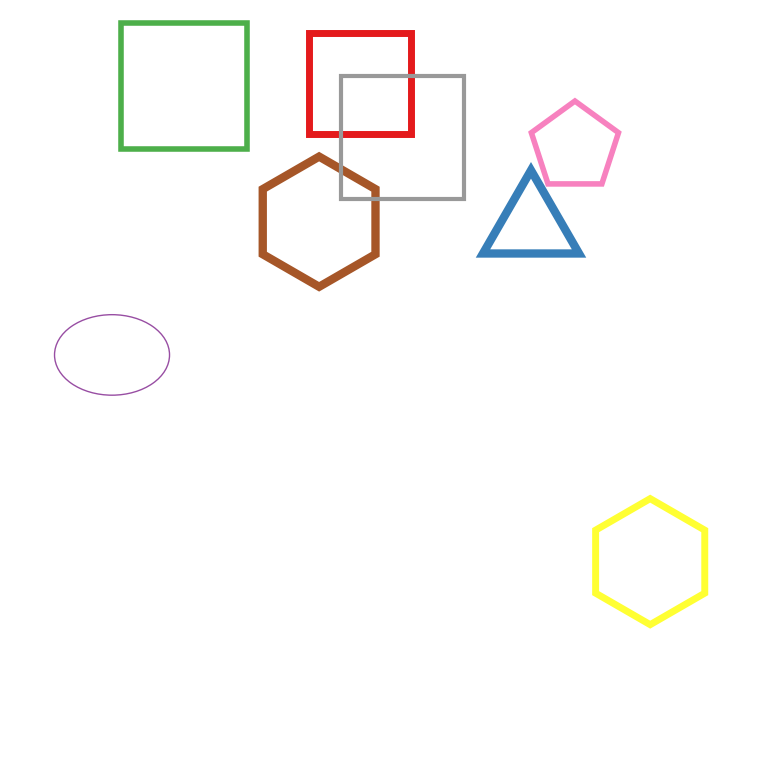[{"shape": "square", "thickness": 2.5, "radius": 0.33, "center": [0.468, 0.892]}, {"shape": "triangle", "thickness": 3, "radius": 0.36, "center": [0.69, 0.707]}, {"shape": "square", "thickness": 2, "radius": 0.41, "center": [0.239, 0.888]}, {"shape": "oval", "thickness": 0.5, "radius": 0.37, "center": [0.145, 0.539]}, {"shape": "hexagon", "thickness": 2.5, "radius": 0.41, "center": [0.844, 0.271]}, {"shape": "hexagon", "thickness": 3, "radius": 0.42, "center": [0.414, 0.712]}, {"shape": "pentagon", "thickness": 2, "radius": 0.3, "center": [0.747, 0.809]}, {"shape": "square", "thickness": 1.5, "radius": 0.4, "center": [0.523, 0.822]}]